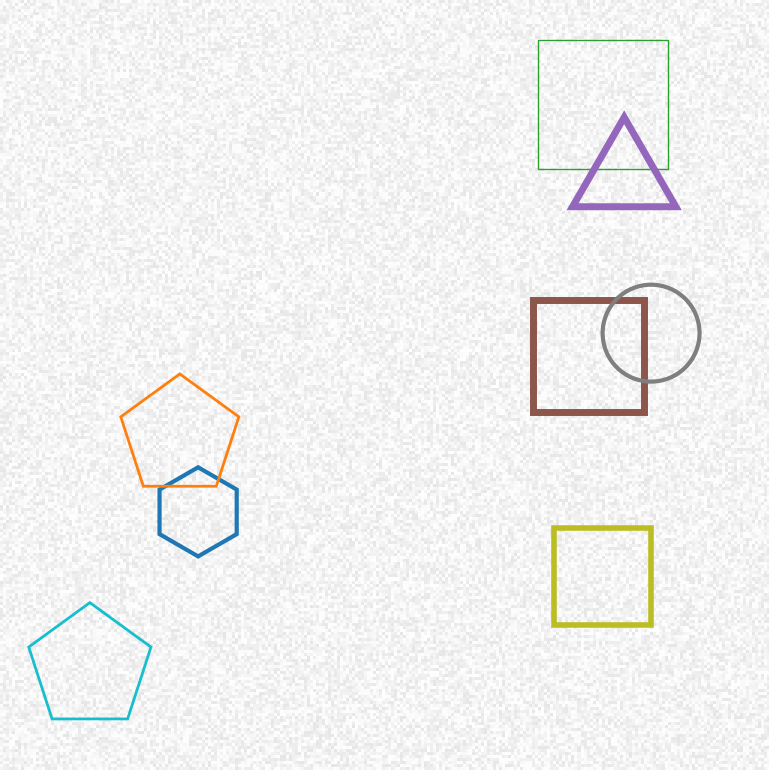[{"shape": "hexagon", "thickness": 1.5, "radius": 0.29, "center": [0.257, 0.335]}, {"shape": "pentagon", "thickness": 1, "radius": 0.4, "center": [0.234, 0.434]}, {"shape": "square", "thickness": 0.5, "radius": 0.42, "center": [0.783, 0.864]}, {"shape": "triangle", "thickness": 2.5, "radius": 0.39, "center": [0.811, 0.77]}, {"shape": "square", "thickness": 2.5, "radius": 0.36, "center": [0.765, 0.538]}, {"shape": "circle", "thickness": 1.5, "radius": 0.31, "center": [0.846, 0.567]}, {"shape": "square", "thickness": 2, "radius": 0.31, "center": [0.782, 0.252]}, {"shape": "pentagon", "thickness": 1, "radius": 0.42, "center": [0.117, 0.134]}]